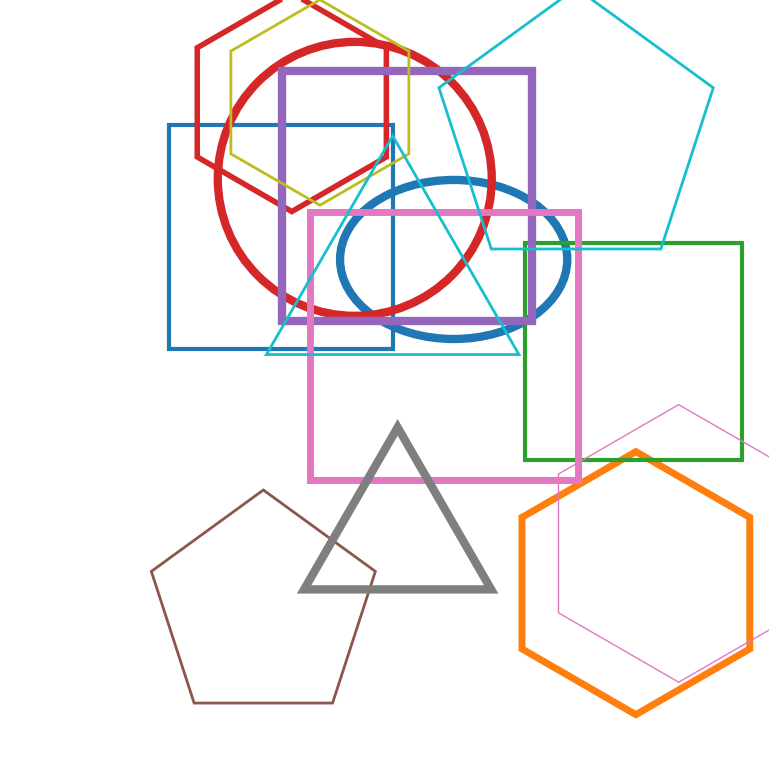[{"shape": "oval", "thickness": 3, "radius": 0.74, "center": [0.589, 0.663]}, {"shape": "square", "thickness": 1.5, "radius": 0.73, "center": [0.365, 0.692]}, {"shape": "hexagon", "thickness": 2.5, "radius": 0.85, "center": [0.826, 0.243]}, {"shape": "square", "thickness": 1.5, "radius": 0.7, "center": [0.823, 0.544]}, {"shape": "hexagon", "thickness": 2, "radius": 0.71, "center": [0.379, 0.867]}, {"shape": "circle", "thickness": 3, "radius": 0.89, "center": [0.461, 0.768]}, {"shape": "square", "thickness": 3, "radius": 0.81, "center": [0.528, 0.745]}, {"shape": "pentagon", "thickness": 1, "radius": 0.76, "center": [0.342, 0.211]}, {"shape": "square", "thickness": 2.5, "radius": 0.87, "center": [0.576, 0.55]}, {"shape": "hexagon", "thickness": 0.5, "radius": 0.9, "center": [0.881, 0.294]}, {"shape": "triangle", "thickness": 3, "radius": 0.7, "center": [0.516, 0.305]}, {"shape": "hexagon", "thickness": 1, "radius": 0.67, "center": [0.415, 0.867]}, {"shape": "triangle", "thickness": 1, "radius": 0.95, "center": [0.51, 0.634]}, {"shape": "pentagon", "thickness": 1, "radius": 0.94, "center": [0.748, 0.828]}]